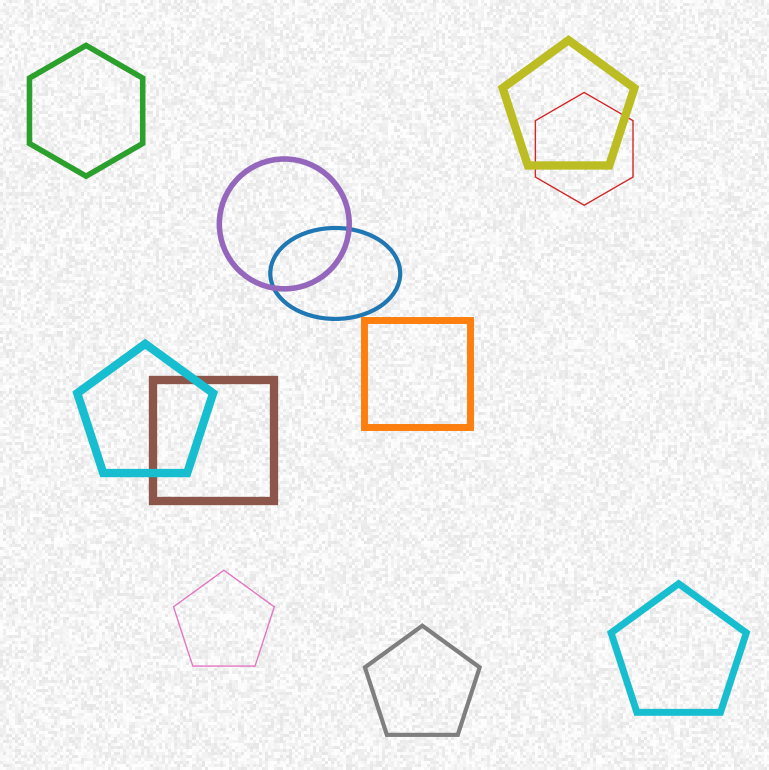[{"shape": "oval", "thickness": 1.5, "radius": 0.42, "center": [0.435, 0.645]}, {"shape": "square", "thickness": 2.5, "radius": 0.35, "center": [0.542, 0.515]}, {"shape": "hexagon", "thickness": 2, "radius": 0.42, "center": [0.112, 0.856]}, {"shape": "hexagon", "thickness": 0.5, "radius": 0.37, "center": [0.759, 0.807]}, {"shape": "circle", "thickness": 2, "radius": 0.42, "center": [0.369, 0.709]}, {"shape": "square", "thickness": 3, "radius": 0.39, "center": [0.277, 0.428]}, {"shape": "pentagon", "thickness": 0.5, "radius": 0.34, "center": [0.291, 0.191]}, {"shape": "pentagon", "thickness": 1.5, "radius": 0.39, "center": [0.548, 0.109]}, {"shape": "pentagon", "thickness": 3, "radius": 0.45, "center": [0.738, 0.858]}, {"shape": "pentagon", "thickness": 2.5, "radius": 0.46, "center": [0.881, 0.15]}, {"shape": "pentagon", "thickness": 3, "radius": 0.46, "center": [0.189, 0.461]}]